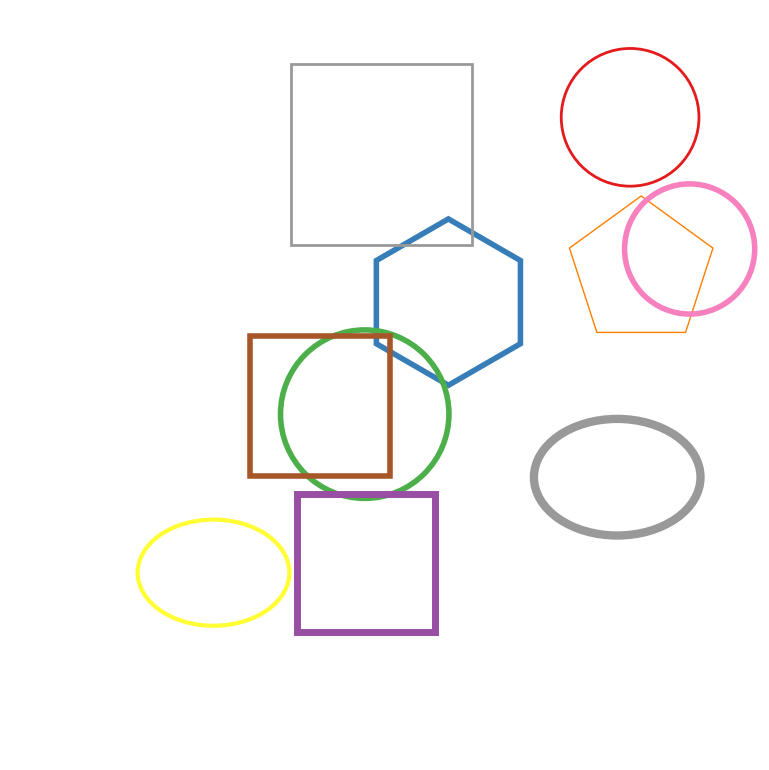[{"shape": "circle", "thickness": 1, "radius": 0.45, "center": [0.818, 0.848]}, {"shape": "hexagon", "thickness": 2, "radius": 0.54, "center": [0.582, 0.608]}, {"shape": "circle", "thickness": 2, "radius": 0.55, "center": [0.474, 0.462]}, {"shape": "square", "thickness": 2.5, "radius": 0.45, "center": [0.475, 0.269]}, {"shape": "pentagon", "thickness": 0.5, "radius": 0.49, "center": [0.833, 0.648]}, {"shape": "oval", "thickness": 1.5, "radius": 0.49, "center": [0.277, 0.256]}, {"shape": "square", "thickness": 2, "radius": 0.45, "center": [0.416, 0.472]}, {"shape": "circle", "thickness": 2, "radius": 0.42, "center": [0.896, 0.677]}, {"shape": "square", "thickness": 1, "radius": 0.59, "center": [0.496, 0.799]}, {"shape": "oval", "thickness": 3, "radius": 0.54, "center": [0.802, 0.38]}]